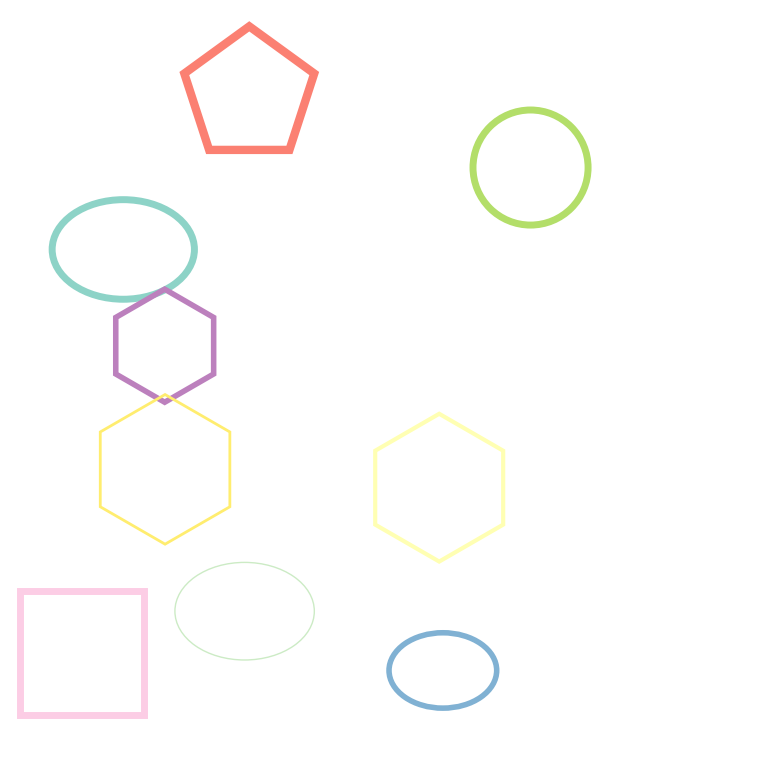[{"shape": "oval", "thickness": 2.5, "radius": 0.46, "center": [0.16, 0.676]}, {"shape": "hexagon", "thickness": 1.5, "radius": 0.48, "center": [0.57, 0.367]}, {"shape": "pentagon", "thickness": 3, "radius": 0.44, "center": [0.324, 0.877]}, {"shape": "oval", "thickness": 2, "radius": 0.35, "center": [0.575, 0.129]}, {"shape": "circle", "thickness": 2.5, "radius": 0.37, "center": [0.689, 0.782]}, {"shape": "square", "thickness": 2.5, "radius": 0.4, "center": [0.107, 0.152]}, {"shape": "hexagon", "thickness": 2, "radius": 0.37, "center": [0.214, 0.551]}, {"shape": "oval", "thickness": 0.5, "radius": 0.45, "center": [0.318, 0.206]}, {"shape": "hexagon", "thickness": 1, "radius": 0.49, "center": [0.214, 0.39]}]